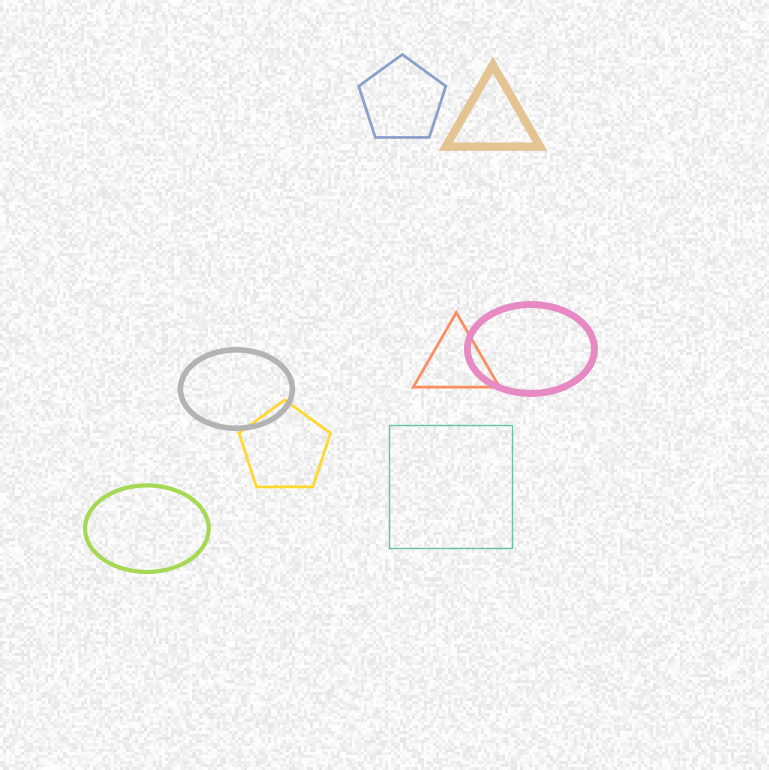[{"shape": "square", "thickness": 0.5, "radius": 0.4, "center": [0.585, 0.368]}, {"shape": "triangle", "thickness": 1, "radius": 0.32, "center": [0.593, 0.53]}, {"shape": "pentagon", "thickness": 1, "radius": 0.3, "center": [0.522, 0.87]}, {"shape": "oval", "thickness": 2.5, "radius": 0.41, "center": [0.69, 0.547]}, {"shape": "oval", "thickness": 1.5, "radius": 0.4, "center": [0.191, 0.313]}, {"shape": "pentagon", "thickness": 1, "radius": 0.31, "center": [0.37, 0.418]}, {"shape": "triangle", "thickness": 3, "radius": 0.35, "center": [0.64, 0.845]}, {"shape": "oval", "thickness": 2, "radius": 0.36, "center": [0.307, 0.495]}]